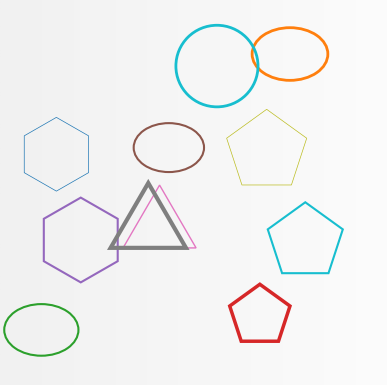[{"shape": "hexagon", "thickness": 0.5, "radius": 0.48, "center": [0.146, 0.599]}, {"shape": "oval", "thickness": 2, "radius": 0.49, "center": [0.748, 0.86]}, {"shape": "oval", "thickness": 1.5, "radius": 0.48, "center": [0.107, 0.143]}, {"shape": "pentagon", "thickness": 2.5, "radius": 0.41, "center": [0.671, 0.18]}, {"shape": "hexagon", "thickness": 1.5, "radius": 0.55, "center": [0.208, 0.377]}, {"shape": "oval", "thickness": 1.5, "radius": 0.45, "center": [0.436, 0.617]}, {"shape": "triangle", "thickness": 1, "radius": 0.54, "center": [0.412, 0.41]}, {"shape": "triangle", "thickness": 3, "radius": 0.56, "center": [0.383, 0.412]}, {"shape": "pentagon", "thickness": 0.5, "radius": 0.54, "center": [0.688, 0.607]}, {"shape": "pentagon", "thickness": 1.5, "radius": 0.51, "center": [0.788, 0.373]}, {"shape": "circle", "thickness": 2, "radius": 0.53, "center": [0.56, 0.828]}]